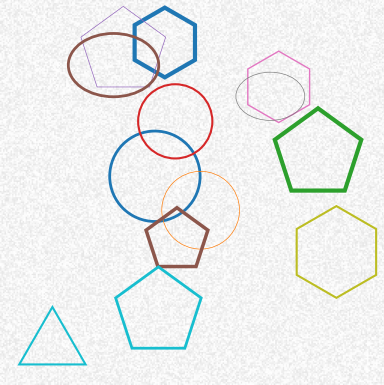[{"shape": "hexagon", "thickness": 3, "radius": 0.45, "center": [0.428, 0.89]}, {"shape": "circle", "thickness": 2, "radius": 0.59, "center": [0.402, 0.542]}, {"shape": "circle", "thickness": 0.5, "radius": 0.5, "center": [0.521, 0.454]}, {"shape": "pentagon", "thickness": 3, "radius": 0.59, "center": [0.826, 0.601]}, {"shape": "circle", "thickness": 1.5, "radius": 0.48, "center": [0.455, 0.685]}, {"shape": "pentagon", "thickness": 0.5, "radius": 0.58, "center": [0.32, 0.868]}, {"shape": "pentagon", "thickness": 2.5, "radius": 0.42, "center": [0.46, 0.376]}, {"shape": "oval", "thickness": 2, "radius": 0.59, "center": [0.295, 0.831]}, {"shape": "hexagon", "thickness": 1, "radius": 0.46, "center": [0.724, 0.774]}, {"shape": "oval", "thickness": 0.5, "radius": 0.45, "center": [0.702, 0.75]}, {"shape": "hexagon", "thickness": 1.5, "radius": 0.6, "center": [0.874, 0.346]}, {"shape": "triangle", "thickness": 1.5, "radius": 0.5, "center": [0.136, 0.103]}, {"shape": "pentagon", "thickness": 2, "radius": 0.58, "center": [0.411, 0.19]}]